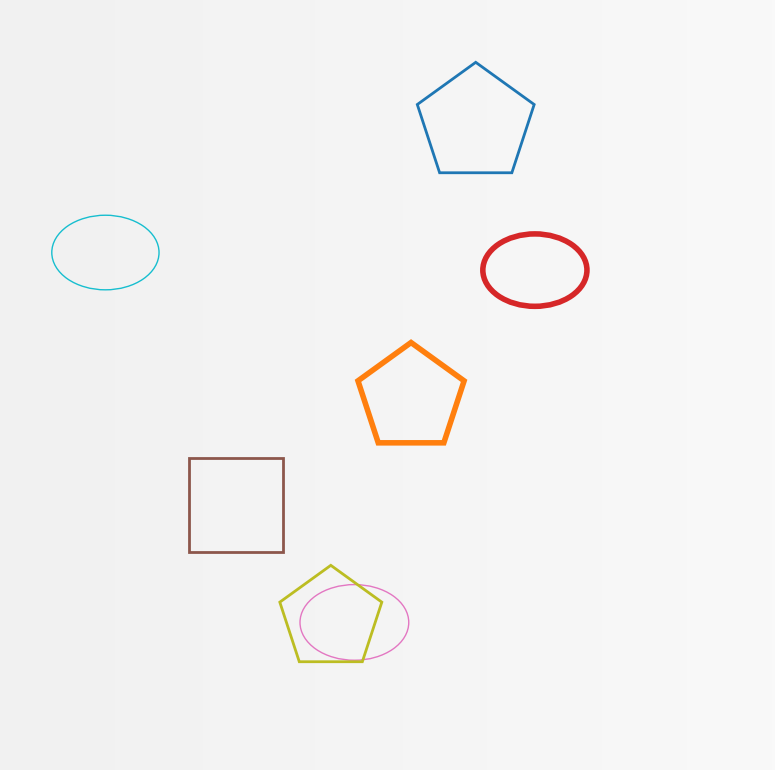[{"shape": "pentagon", "thickness": 1, "radius": 0.4, "center": [0.614, 0.84]}, {"shape": "pentagon", "thickness": 2, "radius": 0.36, "center": [0.53, 0.483]}, {"shape": "oval", "thickness": 2, "radius": 0.34, "center": [0.69, 0.649]}, {"shape": "square", "thickness": 1, "radius": 0.3, "center": [0.304, 0.344]}, {"shape": "oval", "thickness": 0.5, "radius": 0.35, "center": [0.457, 0.192]}, {"shape": "pentagon", "thickness": 1, "radius": 0.35, "center": [0.427, 0.197]}, {"shape": "oval", "thickness": 0.5, "radius": 0.35, "center": [0.136, 0.672]}]